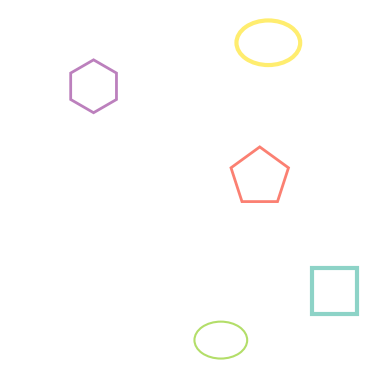[{"shape": "square", "thickness": 3, "radius": 0.3, "center": [0.869, 0.244]}, {"shape": "pentagon", "thickness": 2, "radius": 0.39, "center": [0.675, 0.54]}, {"shape": "oval", "thickness": 1.5, "radius": 0.34, "center": [0.574, 0.117]}, {"shape": "hexagon", "thickness": 2, "radius": 0.34, "center": [0.243, 0.776]}, {"shape": "oval", "thickness": 3, "radius": 0.41, "center": [0.697, 0.889]}]